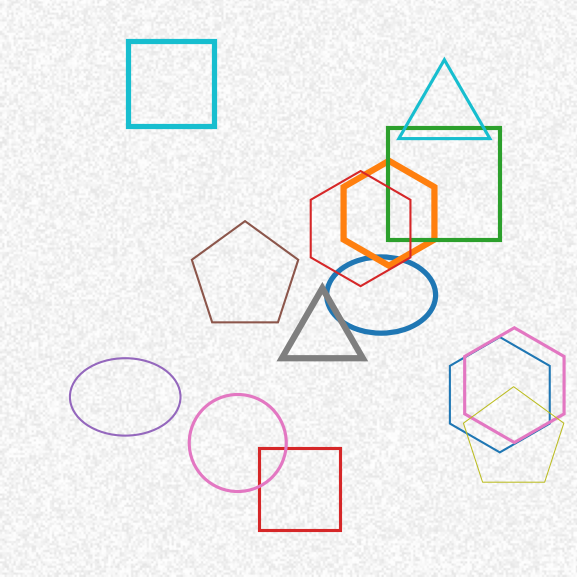[{"shape": "hexagon", "thickness": 1, "radius": 0.5, "center": [0.865, 0.316]}, {"shape": "oval", "thickness": 2.5, "radius": 0.47, "center": [0.66, 0.488]}, {"shape": "hexagon", "thickness": 3, "radius": 0.45, "center": [0.674, 0.63]}, {"shape": "square", "thickness": 2, "radius": 0.48, "center": [0.769, 0.68]}, {"shape": "square", "thickness": 1.5, "radius": 0.35, "center": [0.519, 0.152]}, {"shape": "hexagon", "thickness": 1, "radius": 0.5, "center": [0.624, 0.603]}, {"shape": "oval", "thickness": 1, "radius": 0.48, "center": [0.217, 0.312]}, {"shape": "pentagon", "thickness": 1, "radius": 0.48, "center": [0.424, 0.519]}, {"shape": "circle", "thickness": 1.5, "radius": 0.42, "center": [0.412, 0.232]}, {"shape": "hexagon", "thickness": 1.5, "radius": 0.5, "center": [0.891, 0.332]}, {"shape": "triangle", "thickness": 3, "radius": 0.4, "center": [0.558, 0.419]}, {"shape": "pentagon", "thickness": 0.5, "radius": 0.46, "center": [0.889, 0.238]}, {"shape": "triangle", "thickness": 1.5, "radius": 0.46, "center": [0.769, 0.805]}, {"shape": "square", "thickness": 2.5, "radius": 0.37, "center": [0.296, 0.855]}]